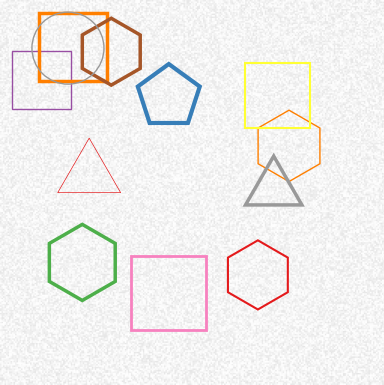[{"shape": "hexagon", "thickness": 1.5, "radius": 0.45, "center": [0.67, 0.286]}, {"shape": "triangle", "thickness": 0.5, "radius": 0.47, "center": [0.232, 0.547]}, {"shape": "pentagon", "thickness": 3, "radius": 0.42, "center": [0.438, 0.749]}, {"shape": "hexagon", "thickness": 2.5, "radius": 0.49, "center": [0.214, 0.318]}, {"shape": "square", "thickness": 1, "radius": 0.38, "center": [0.109, 0.792]}, {"shape": "hexagon", "thickness": 1, "radius": 0.46, "center": [0.751, 0.621]}, {"shape": "square", "thickness": 2.5, "radius": 0.44, "center": [0.19, 0.877]}, {"shape": "square", "thickness": 1.5, "radius": 0.42, "center": [0.722, 0.752]}, {"shape": "hexagon", "thickness": 2.5, "radius": 0.43, "center": [0.289, 0.866]}, {"shape": "square", "thickness": 2, "radius": 0.48, "center": [0.438, 0.239]}, {"shape": "circle", "thickness": 1, "radius": 0.47, "center": [0.176, 0.875]}, {"shape": "triangle", "thickness": 2.5, "radius": 0.42, "center": [0.711, 0.51]}]